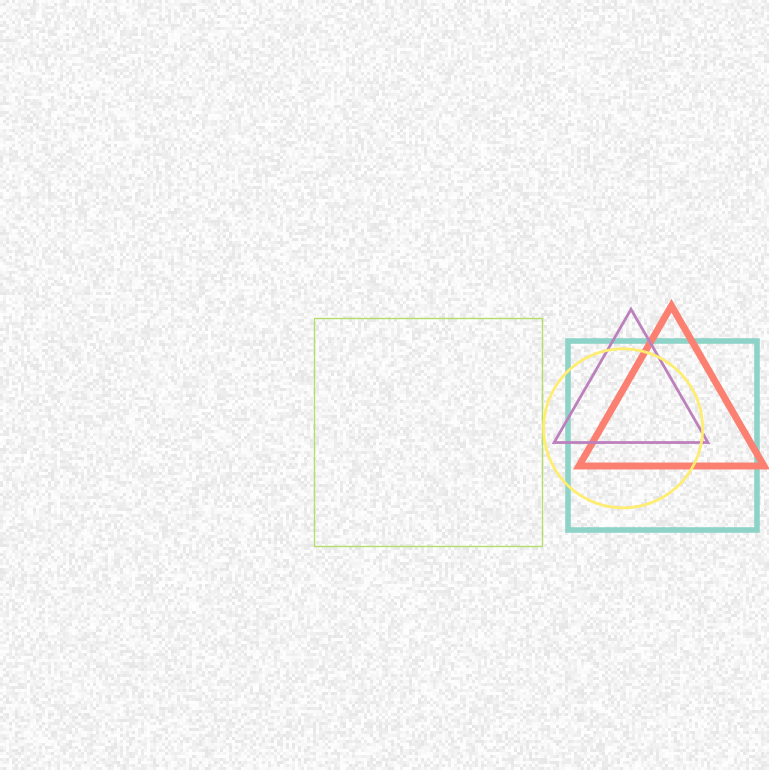[{"shape": "square", "thickness": 2, "radius": 0.61, "center": [0.86, 0.434]}, {"shape": "triangle", "thickness": 2.5, "radius": 0.69, "center": [0.872, 0.464]}, {"shape": "square", "thickness": 0.5, "radius": 0.74, "center": [0.555, 0.439]}, {"shape": "triangle", "thickness": 1, "radius": 0.58, "center": [0.82, 0.483]}, {"shape": "circle", "thickness": 1, "radius": 0.52, "center": [0.809, 0.444]}]